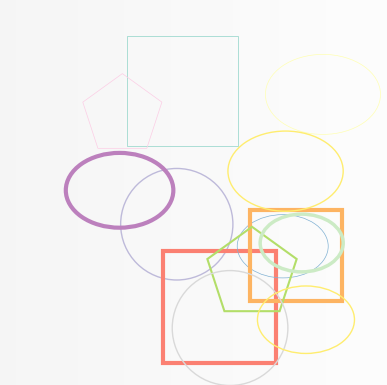[{"shape": "square", "thickness": 0.5, "radius": 0.71, "center": [0.472, 0.764]}, {"shape": "oval", "thickness": 0.5, "radius": 0.74, "center": [0.833, 0.755]}, {"shape": "circle", "thickness": 1, "radius": 0.72, "center": [0.456, 0.418]}, {"shape": "square", "thickness": 3, "radius": 0.73, "center": [0.567, 0.202]}, {"shape": "oval", "thickness": 0.5, "radius": 0.59, "center": [0.73, 0.36]}, {"shape": "square", "thickness": 3, "radius": 0.6, "center": [0.764, 0.336]}, {"shape": "pentagon", "thickness": 1.5, "radius": 0.61, "center": [0.65, 0.29]}, {"shape": "pentagon", "thickness": 0.5, "radius": 0.54, "center": [0.316, 0.702]}, {"shape": "circle", "thickness": 1, "radius": 0.75, "center": [0.594, 0.148]}, {"shape": "oval", "thickness": 3, "radius": 0.69, "center": [0.309, 0.506]}, {"shape": "oval", "thickness": 2.5, "radius": 0.54, "center": [0.779, 0.369]}, {"shape": "oval", "thickness": 1, "radius": 0.63, "center": [0.79, 0.17]}, {"shape": "oval", "thickness": 1, "radius": 0.74, "center": [0.737, 0.555]}]